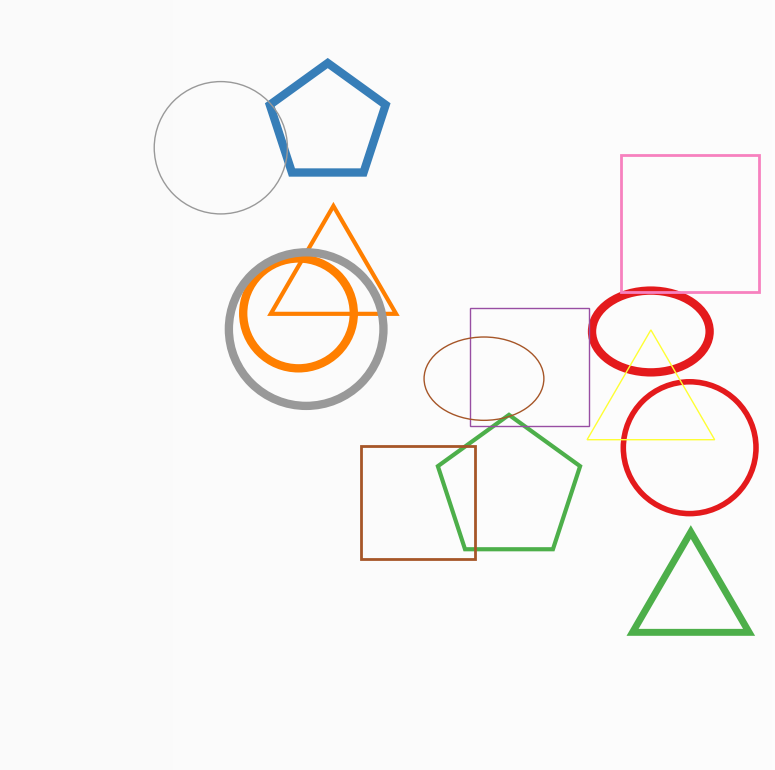[{"shape": "oval", "thickness": 3, "radius": 0.38, "center": [0.84, 0.57]}, {"shape": "circle", "thickness": 2, "radius": 0.43, "center": [0.89, 0.419]}, {"shape": "pentagon", "thickness": 3, "radius": 0.39, "center": [0.423, 0.84]}, {"shape": "pentagon", "thickness": 1.5, "radius": 0.48, "center": [0.657, 0.365]}, {"shape": "triangle", "thickness": 2.5, "radius": 0.43, "center": [0.891, 0.222]}, {"shape": "square", "thickness": 0.5, "radius": 0.38, "center": [0.683, 0.523]}, {"shape": "circle", "thickness": 3, "radius": 0.36, "center": [0.385, 0.593]}, {"shape": "triangle", "thickness": 1.5, "radius": 0.47, "center": [0.43, 0.639]}, {"shape": "triangle", "thickness": 0.5, "radius": 0.48, "center": [0.84, 0.476]}, {"shape": "oval", "thickness": 0.5, "radius": 0.39, "center": [0.624, 0.508]}, {"shape": "square", "thickness": 1, "radius": 0.37, "center": [0.539, 0.347]}, {"shape": "square", "thickness": 1, "radius": 0.45, "center": [0.89, 0.71]}, {"shape": "circle", "thickness": 3, "radius": 0.5, "center": [0.395, 0.573]}, {"shape": "circle", "thickness": 0.5, "radius": 0.43, "center": [0.285, 0.808]}]